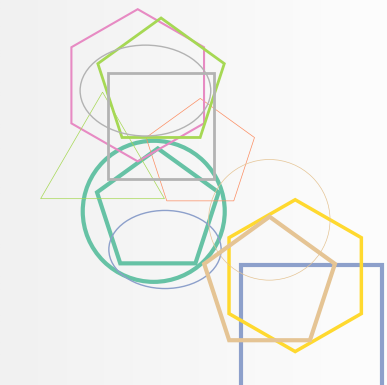[{"shape": "pentagon", "thickness": 3, "radius": 0.83, "center": [0.407, 0.449]}, {"shape": "circle", "thickness": 3, "radius": 0.92, "center": [0.397, 0.451]}, {"shape": "pentagon", "thickness": 0.5, "radius": 0.74, "center": [0.517, 0.597]}, {"shape": "oval", "thickness": 1, "radius": 0.72, "center": [0.426, 0.352]}, {"shape": "square", "thickness": 3, "radius": 0.91, "center": [0.804, 0.129]}, {"shape": "hexagon", "thickness": 1.5, "radius": 0.99, "center": [0.355, 0.778]}, {"shape": "triangle", "thickness": 0.5, "radius": 0.92, "center": [0.265, 0.576]}, {"shape": "pentagon", "thickness": 2, "radius": 0.86, "center": [0.416, 0.782]}, {"shape": "hexagon", "thickness": 2.5, "radius": 0.99, "center": [0.762, 0.284]}, {"shape": "circle", "thickness": 0.5, "radius": 0.78, "center": [0.695, 0.429]}, {"shape": "pentagon", "thickness": 3, "radius": 0.89, "center": [0.696, 0.26]}, {"shape": "oval", "thickness": 1, "radius": 0.84, "center": [0.375, 0.765]}, {"shape": "square", "thickness": 2, "radius": 0.69, "center": [0.416, 0.672]}]